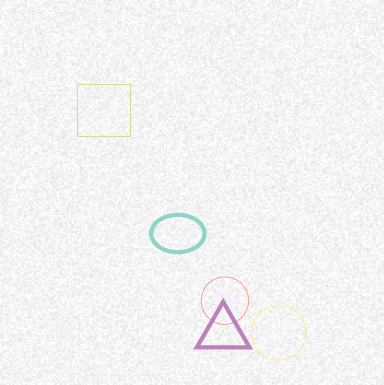[{"shape": "oval", "thickness": 3, "radius": 0.35, "center": [0.462, 0.393]}, {"shape": "circle", "thickness": 0.5, "radius": 0.31, "center": [0.584, 0.219]}, {"shape": "square", "thickness": 0.5, "radius": 0.34, "center": [0.268, 0.715]}, {"shape": "triangle", "thickness": 3, "radius": 0.39, "center": [0.58, 0.137]}, {"shape": "circle", "thickness": 0.5, "radius": 0.36, "center": [0.724, 0.136]}]